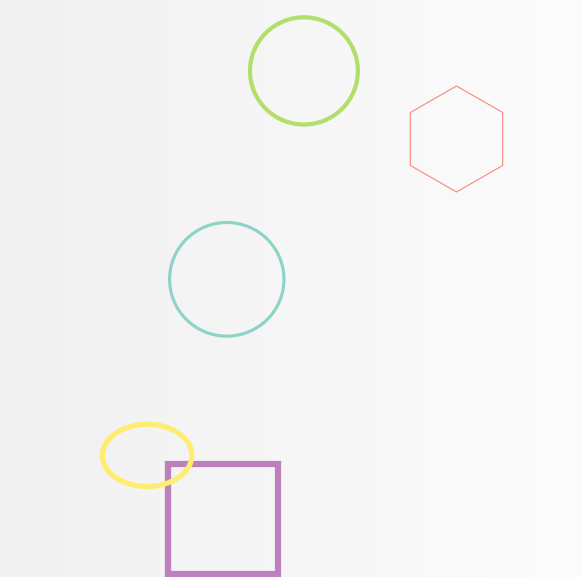[{"shape": "circle", "thickness": 1.5, "radius": 0.49, "center": [0.39, 0.515]}, {"shape": "hexagon", "thickness": 0.5, "radius": 0.46, "center": [0.785, 0.758]}, {"shape": "circle", "thickness": 2, "radius": 0.46, "center": [0.523, 0.876]}, {"shape": "square", "thickness": 3, "radius": 0.47, "center": [0.384, 0.1]}, {"shape": "oval", "thickness": 2.5, "radius": 0.38, "center": [0.253, 0.211]}]